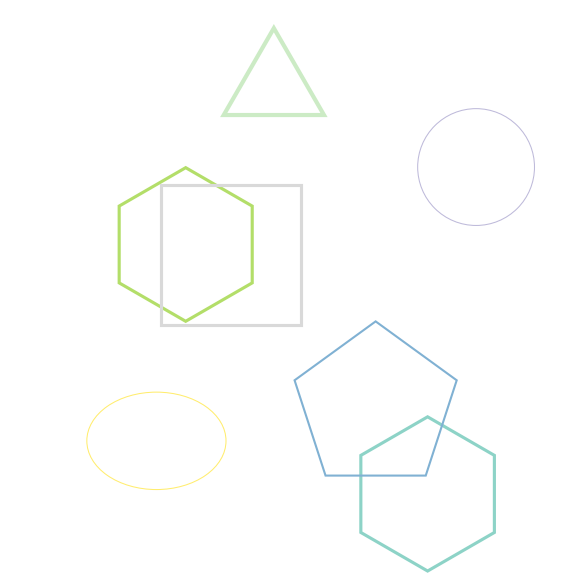[{"shape": "hexagon", "thickness": 1.5, "radius": 0.67, "center": [0.74, 0.144]}, {"shape": "circle", "thickness": 0.5, "radius": 0.51, "center": [0.824, 0.71]}, {"shape": "pentagon", "thickness": 1, "radius": 0.74, "center": [0.65, 0.295]}, {"shape": "hexagon", "thickness": 1.5, "radius": 0.67, "center": [0.322, 0.576]}, {"shape": "square", "thickness": 1.5, "radius": 0.61, "center": [0.4, 0.558]}, {"shape": "triangle", "thickness": 2, "radius": 0.5, "center": [0.474, 0.85]}, {"shape": "oval", "thickness": 0.5, "radius": 0.6, "center": [0.271, 0.236]}]